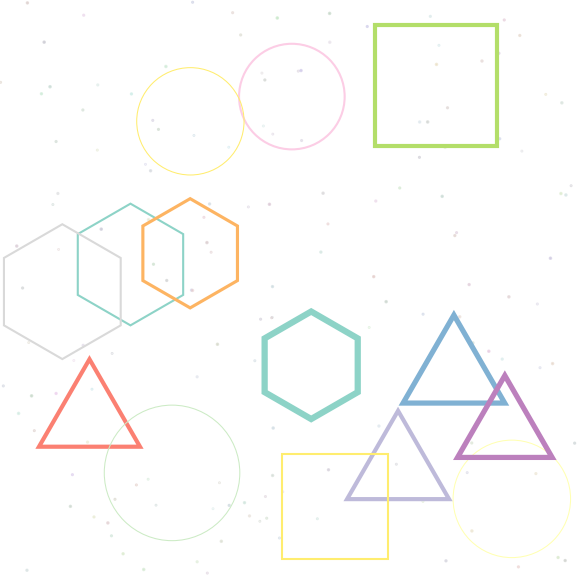[{"shape": "hexagon", "thickness": 1, "radius": 0.53, "center": [0.226, 0.541]}, {"shape": "hexagon", "thickness": 3, "radius": 0.47, "center": [0.539, 0.367]}, {"shape": "circle", "thickness": 0.5, "radius": 0.51, "center": [0.886, 0.135]}, {"shape": "triangle", "thickness": 2, "radius": 0.51, "center": [0.689, 0.186]}, {"shape": "triangle", "thickness": 2, "radius": 0.5, "center": [0.155, 0.276]}, {"shape": "triangle", "thickness": 2.5, "radius": 0.51, "center": [0.786, 0.352]}, {"shape": "hexagon", "thickness": 1.5, "radius": 0.47, "center": [0.329, 0.561]}, {"shape": "square", "thickness": 2, "radius": 0.52, "center": [0.755, 0.851]}, {"shape": "circle", "thickness": 1, "radius": 0.46, "center": [0.505, 0.832]}, {"shape": "hexagon", "thickness": 1, "radius": 0.58, "center": [0.108, 0.494]}, {"shape": "triangle", "thickness": 2.5, "radius": 0.47, "center": [0.874, 0.254]}, {"shape": "circle", "thickness": 0.5, "radius": 0.59, "center": [0.298, 0.18]}, {"shape": "circle", "thickness": 0.5, "radius": 0.46, "center": [0.33, 0.789]}, {"shape": "square", "thickness": 1, "radius": 0.46, "center": [0.58, 0.122]}]